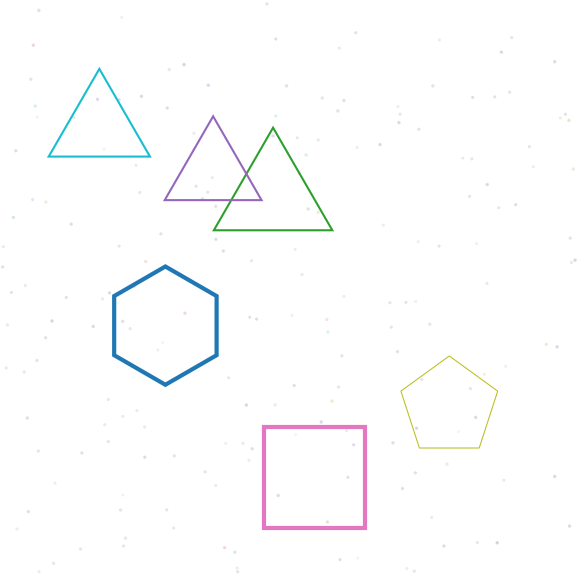[{"shape": "hexagon", "thickness": 2, "radius": 0.51, "center": [0.286, 0.435]}, {"shape": "triangle", "thickness": 1, "radius": 0.59, "center": [0.473, 0.66]}, {"shape": "triangle", "thickness": 1, "radius": 0.48, "center": [0.369, 0.701]}, {"shape": "square", "thickness": 2, "radius": 0.44, "center": [0.544, 0.172]}, {"shape": "pentagon", "thickness": 0.5, "radius": 0.44, "center": [0.778, 0.295]}, {"shape": "triangle", "thickness": 1, "radius": 0.51, "center": [0.172, 0.779]}]